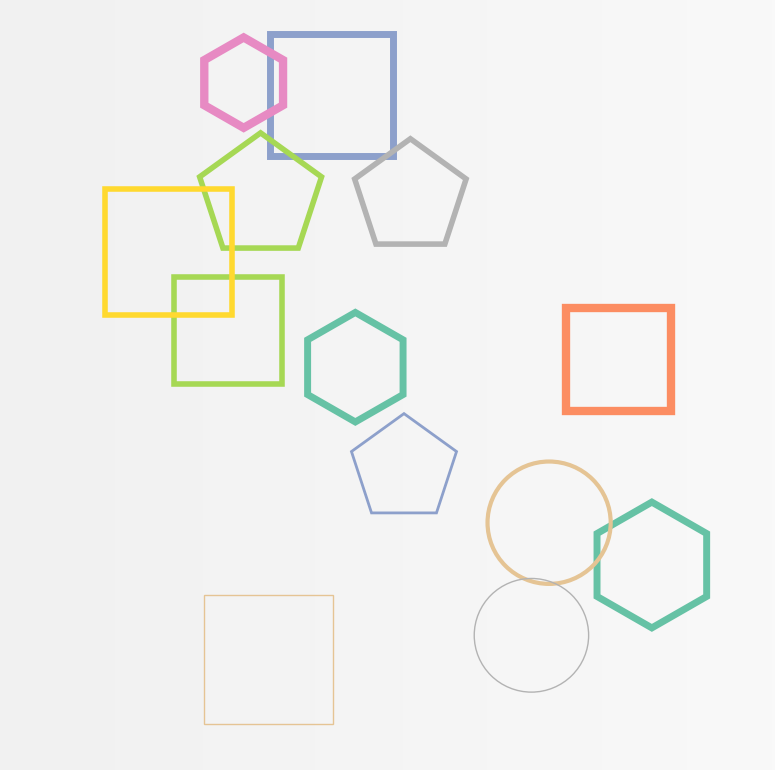[{"shape": "hexagon", "thickness": 2.5, "radius": 0.36, "center": [0.459, 0.523]}, {"shape": "hexagon", "thickness": 2.5, "radius": 0.41, "center": [0.841, 0.266]}, {"shape": "square", "thickness": 3, "radius": 0.34, "center": [0.798, 0.533]}, {"shape": "pentagon", "thickness": 1, "radius": 0.36, "center": [0.521, 0.392]}, {"shape": "square", "thickness": 2.5, "radius": 0.4, "center": [0.428, 0.876]}, {"shape": "hexagon", "thickness": 3, "radius": 0.29, "center": [0.314, 0.893]}, {"shape": "square", "thickness": 2, "radius": 0.35, "center": [0.294, 0.57]}, {"shape": "pentagon", "thickness": 2, "radius": 0.41, "center": [0.336, 0.745]}, {"shape": "square", "thickness": 2, "radius": 0.41, "center": [0.217, 0.673]}, {"shape": "circle", "thickness": 1.5, "radius": 0.4, "center": [0.709, 0.321]}, {"shape": "square", "thickness": 0.5, "radius": 0.42, "center": [0.346, 0.144]}, {"shape": "circle", "thickness": 0.5, "radius": 0.37, "center": [0.686, 0.175]}, {"shape": "pentagon", "thickness": 2, "radius": 0.38, "center": [0.53, 0.744]}]